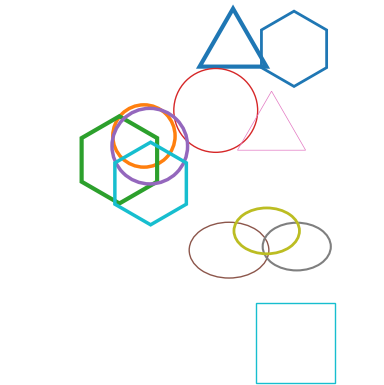[{"shape": "triangle", "thickness": 3, "radius": 0.5, "center": [0.605, 0.877]}, {"shape": "hexagon", "thickness": 2, "radius": 0.49, "center": [0.764, 0.873]}, {"shape": "circle", "thickness": 2.5, "radius": 0.4, "center": [0.374, 0.647]}, {"shape": "hexagon", "thickness": 3, "radius": 0.57, "center": [0.31, 0.585]}, {"shape": "circle", "thickness": 1, "radius": 0.54, "center": [0.56, 0.713]}, {"shape": "circle", "thickness": 2.5, "radius": 0.49, "center": [0.389, 0.62]}, {"shape": "oval", "thickness": 1, "radius": 0.52, "center": [0.595, 0.35]}, {"shape": "triangle", "thickness": 0.5, "radius": 0.51, "center": [0.705, 0.661]}, {"shape": "oval", "thickness": 1.5, "radius": 0.44, "center": [0.771, 0.36]}, {"shape": "oval", "thickness": 2, "radius": 0.43, "center": [0.693, 0.4]}, {"shape": "square", "thickness": 1, "radius": 0.52, "center": [0.767, 0.109]}, {"shape": "hexagon", "thickness": 2.5, "radius": 0.54, "center": [0.391, 0.523]}]